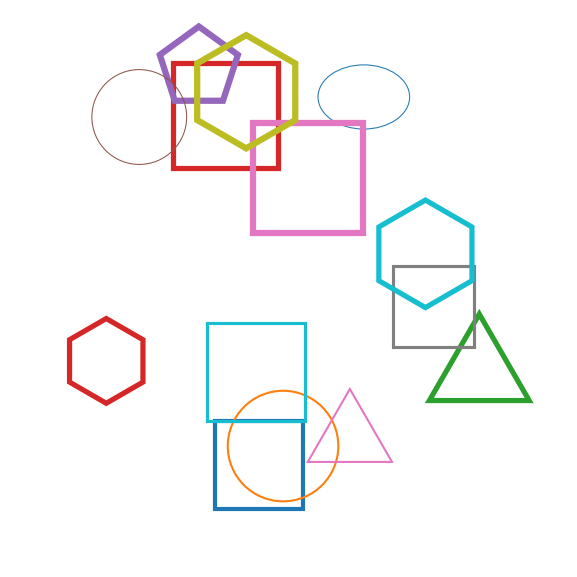[{"shape": "square", "thickness": 2, "radius": 0.38, "center": [0.449, 0.194]}, {"shape": "oval", "thickness": 0.5, "radius": 0.4, "center": [0.63, 0.831]}, {"shape": "circle", "thickness": 1, "radius": 0.48, "center": [0.49, 0.227]}, {"shape": "triangle", "thickness": 2.5, "radius": 0.5, "center": [0.83, 0.355]}, {"shape": "hexagon", "thickness": 2.5, "radius": 0.37, "center": [0.184, 0.374]}, {"shape": "square", "thickness": 2.5, "radius": 0.46, "center": [0.39, 0.8]}, {"shape": "pentagon", "thickness": 3, "radius": 0.36, "center": [0.344, 0.882]}, {"shape": "circle", "thickness": 0.5, "radius": 0.41, "center": [0.241, 0.797]}, {"shape": "square", "thickness": 3, "radius": 0.47, "center": [0.534, 0.691]}, {"shape": "triangle", "thickness": 1, "radius": 0.42, "center": [0.606, 0.241]}, {"shape": "square", "thickness": 1.5, "radius": 0.35, "center": [0.75, 0.469]}, {"shape": "hexagon", "thickness": 3, "radius": 0.49, "center": [0.426, 0.84]}, {"shape": "hexagon", "thickness": 2.5, "radius": 0.47, "center": [0.737, 0.56]}, {"shape": "square", "thickness": 1.5, "radius": 0.42, "center": [0.442, 0.355]}]